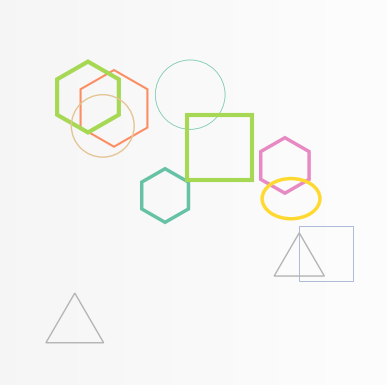[{"shape": "hexagon", "thickness": 2.5, "radius": 0.35, "center": [0.426, 0.492]}, {"shape": "circle", "thickness": 0.5, "radius": 0.45, "center": [0.491, 0.754]}, {"shape": "hexagon", "thickness": 1.5, "radius": 0.5, "center": [0.294, 0.718]}, {"shape": "square", "thickness": 0.5, "radius": 0.35, "center": [0.842, 0.341]}, {"shape": "hexagon", "thickness": 2.5, "radius": 0.36, "center": [0.735, 0.57]}, {"shape": "square", "thickness": 3, "radius": 0.42, "center": [0.567, 0.617]}, {"shape": "hexagon", "thickness": 3, "radius": 0.46, "center": [0.227, 0.748]}, {"shape": "oval", "thickness": 2.5, "radius": 0.37, "center": [0.751, 0.484]}, {"shape": "circle", "thickness": 1, "radius": 0.41, "center": [0.265, 0.673]}, {"shape": "triangle", "thickness": 1, "radius": 0.37, "center": [0.772, 0.32]}, {"shape": "triangle", "thickness": 1, "radius": 0.43, "center": [0.193, 0.153]}]